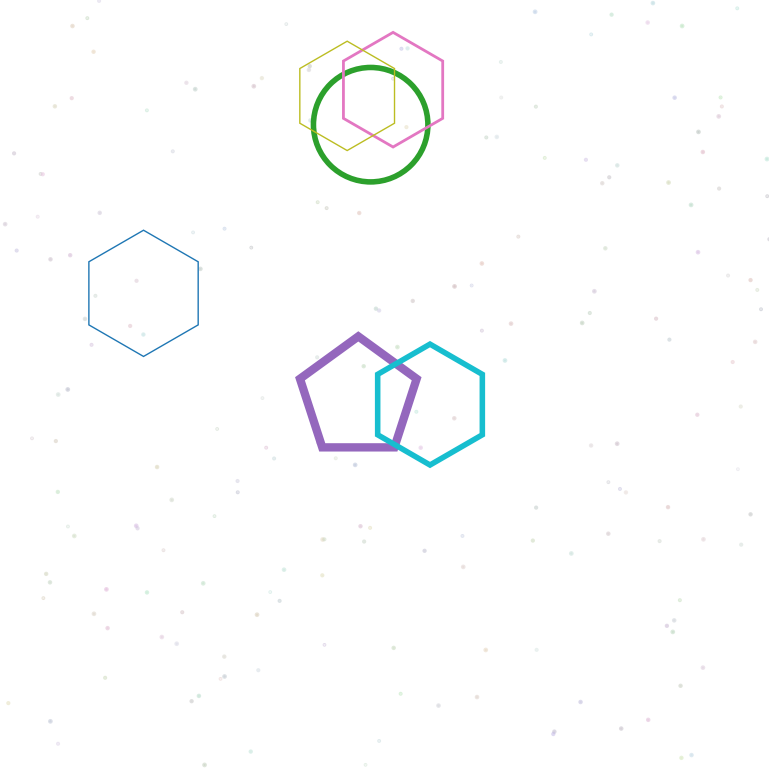[{"shape": "hexagon", "thickness": 0.5, "radius": 0.41, "center": [0.186, 0.619]}, {"shape": "circle", "thickness": 2, "radius": 0.37, "center": [0.481, 0.838]}, {"shape": "pentagon", "thickness": 3, "radius": 0.4, "center": [0.465, 0.483]}, {"shape": "hexagon", "thickness": 1, "radius": 0.37, "center": [0.51, 0.884]}, {"shape": "hexagon", "thickness": 0.5, "radius": 0.35, "center": [0.451, 0.875]}, {"shape": "hexagon", "thickness": 2, "radius": 0.39, "center": [0.558, 0.475]}]